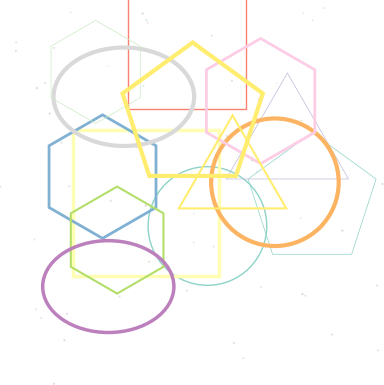[{"shape": "circle", "thickness": 1, "radius": 0.77, "center": [0.539, 0.413]}, {"shape": "pentagon", "thickness": 0.5, "radius": 0.87, "center": [0.811, 0.481]}, {"shape": "square", "thickness": 2.5, "radius": 0.95, "center": [0.38, 0.472]}, {"shape": "triangle", "thickness": 0.5, "radius": 0.92, "center": [0.746, 0.627]}, {"shape": "square", "thickness": 1, "radius": 0.77, "center": [0.486, 0.87]}, {"shape": "hexagon", "thickness": 2, "radius": 0.8, "center": [0.266, 0.541]}, {"shape": "circle", "thickness": 3, "radius": 0.83, "center": [0.714, 0.527]}, {"shape": "hexagon", "thickness": 1.5, "radius": 0.69, "center": [0.304, 0.376]}, {"shape": "hexagon", "thickness": 2, "radius": 0.81, "center": [0.677, 0.738]}, {"shape": "oval", "thickness": 3, "radius": 0.91, "center": [0.322, 0.749]}, {"shape": "oval", "thickness": 2.5, "radius": 0.85, "center": [0.281, 0.256]}, {"shape": "hexagon", "thickness": 0.5, "radius": 0.67, "center": [0.248, 0.813]}, {"shape": "pentagon", "thickness": 3, "radius": 0.96, "center": [0.5, 0.698]}, {"shape": "triangle", "thickness": 1.5, "radius": 0.81, "center": [0.604, 0.539]}]